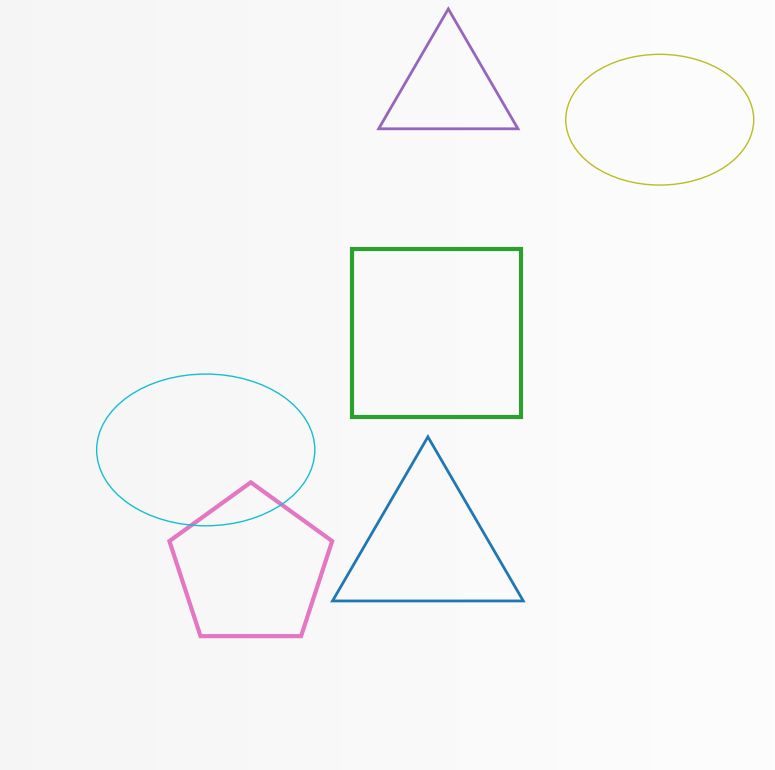[{"shape": "triangle", "thickness": 1, "radius": 0.71, "center": [0.552, 0.291]}, {"shape": "square", "thickness": 1.5, "radius": 0.55, "center": [0.563, 0.568]}, {"shape": "triangle", "thickness": 1, "radius": 0.52, "center": [0.578, 0.885]}, {"shape": "pentagon", "thickness": 1.5, "radius": 0.55, "center": [0.324, 0.263]}, {"shape": "oval", "thickness": 0.5, "radius": 0.61, "center": [0.851, 0.845]}, {"shape": "oval", "thickness": 0.5, "radius": 0.7, "center": [0.265, 0.416]}]